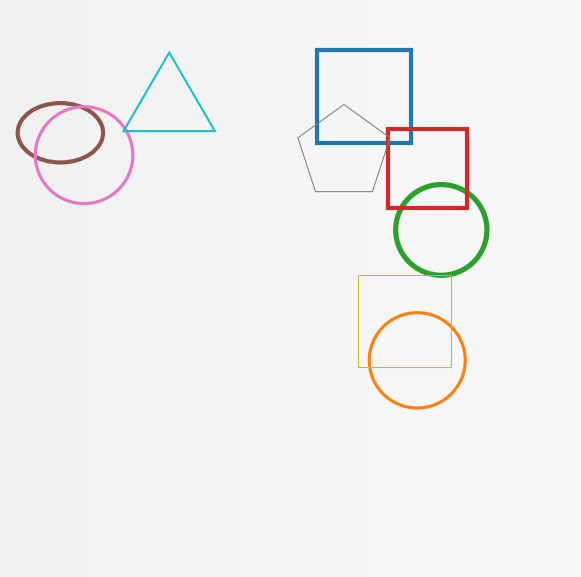[{"shape": "square", "thickness": 2, "radius": 0.4, "center": [0.626, 0.832]}, {"shape": "circle", "thickness": 1.5, "radius": 0.41, "center": [0.718, 0.375]}, {"shape": "circle", "thickness": 2.5, "radius": 0.39, "center": [0.759, 0.601]}, {"shape": "square", "thickness": 2, "radius": 0.34, "center": [0.735, 0.707]}, {"shape": "oval", "thickness": 2, "radius": 0.37, "center": [0.104, 0.769]}, {"shape": "circle", "thickness": 1.5, "radius": 0.42, "center": [0.145, 0.73]}, {"shape": "pentagon", "thickness": 0.5, "radius": 0.42, "center": [0.592, 0.735]}, {"shape": "square", "thickness": 0.5, "radius": 0.4, "center": [0.697, 0.443]}, {"shape": "triangle", "thickness": 1, "radius": 0.45, "center": [0.291, 0.817]}]